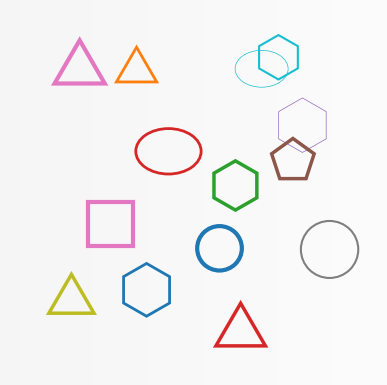[{"shape": "circle", "thickness": 3, "radius": 0.29, "center": [0.566, 0.355]}, {"shape": "hexagon", "thickness": 2, "radius": 0.34, "center": [0.378, 0.247]}, {"shape": "triangle", "thickness": 2, "radius": 0.3, "center": [0.352, 0.817]}, {"shape": "hexagon", "thickness": 2.5, "radius": 0.32, "center": [0.608, 0.518]}, {"shape": "oval", "thickness": 2, "radius": 0.42, "center": [0.435, 0.607]}, {"shape": "triangle", "thickness": 2.5, "radius": 0.37, "center": [0.621, 0.139]}, {"shape": "hexagon", "thickness": 0.5, "radius": 0.35, "center": [0.78, 0.675]}, {"shape": "pentagon", "thickness": 2.5, "radius": 0.29, "center": [0.756, 0.583]}, {"shape": "square", "thickness": 3, "radius": 0.29, "center": [0.285, 0.418]}, {"shape": "triangle", "thickness": 3, "radius": 0.37, "center": [0.206, 0.821]}, {"shape": "circle", "thickness": 1.5, "radius": 0.37, "center": [0.851, 0.352]}, {"shape": "triangle", "thickness": 2.5, "radius": 0.34, "center": [0.184, 0.22]}, {"shape": "hexagon", "thickness": 1.5, "radius": 0.29, "center": [0.719, 0.851]}, {"shape": "oval", "thickness": 0.5, "radius": 0.34, "center": [0.675, 0.821]}]